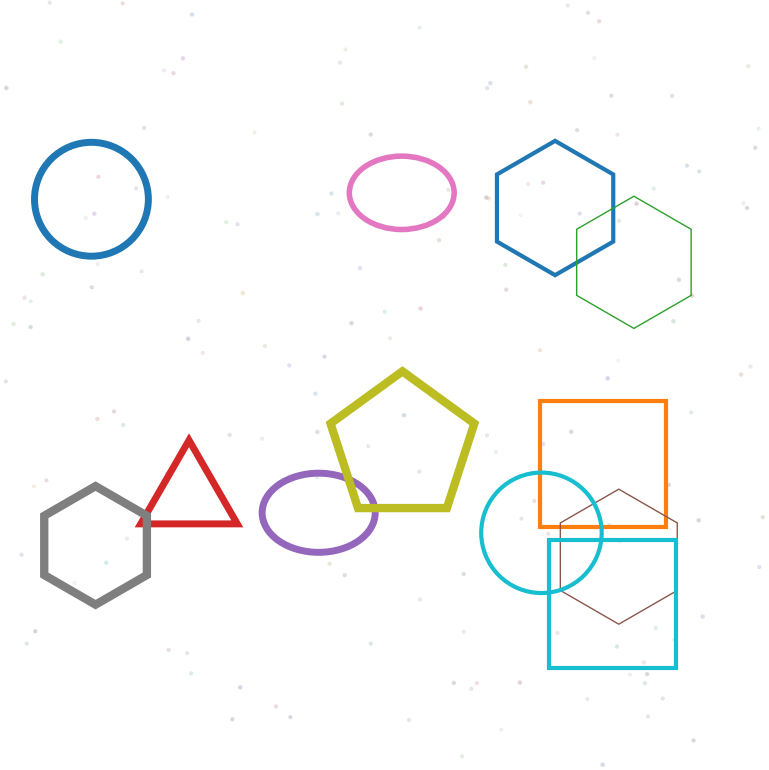[{"shape": "circle", "thickness": 2.5, "radius": 0.37, "center": [0.119, 0.741]}, {"shape": "hexagon", "thickness": 1.5, "radius": 0.44, "center": [0.721, 0.73]}, {"shape": "square", "thickness": 1.5, "radius": 0.41, "center": [0.783, 0.397]}, {"shape": "hexagon", "thickness": 0.5, "radius": 0.43, "center": [0.823, 0.659]}, {"shape": "triangle", "thickness": 2.5, "radius": 0.36, "center": [0.245, 0.356]}, {"shape": "oval", "thickness": 2.5, "radius": 0.37, "center": [0.414, 0.334]}, {"shape": "hexagon", "thickness": 0.5, "radius": 0.44, "center": [0.804, 0.277]}, {"shape": "oval", "thickness": 2, "radius": 0.34, "center": [0.522, 0.75]}, {"shape": "hexagon", "thickness": 3, "radius": 0.38, "center": [0.124, 0.292]}, {"shape": "pentagon", "thickness": 3, "radius": 0.49, "center": [0.523, 0.42]}, {"shape": "square", "thickness": 1.5, "radius": 0.41, "center": [0.796, 0.216]}, {"shape": "circle", "thickness": 1.5, "radius": 0.39, "center": [0.703, 0.308]}]